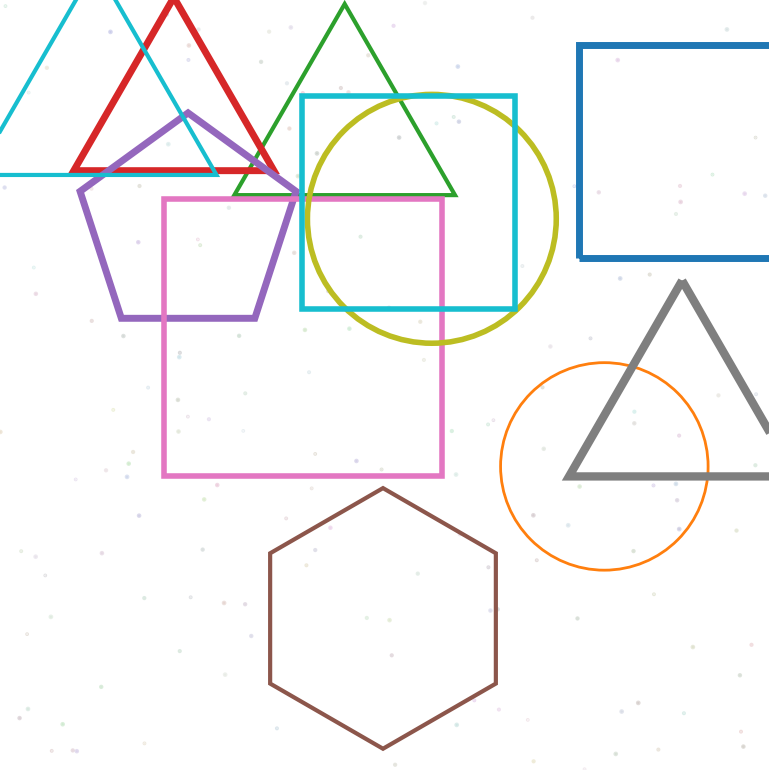[{"shape": "square", "thickness": 2.5, "radius": 0.69, "center": [0.89, 0.803]}, {"shape": "circle", "thickness": 1, "radius": 0.67, "center": [0.785, 0.394]}, {"shape": "triangle", "thickness": 1.5, "radius": 0.83, "center": [0.448, 0.829]}, {"shape": "triangle", "thickness": 2.5, "radius": 0.75, "center": [0.226, 0.853]}, {"shape": "pentagon", "thickness": 2.5, "radius": 0.74, "center": [0.244, 0.706]}, {"shape": "hexagon", "thickness": 1.5, "radius": 0.85, "center": [0.497, 0.197]}, {"shape": "square", "thickness": 2, "radius": 0.9, "center": [0.393, 0.562]}, {"shape": "triangle", "thickness": 3, "radius": 0.85, "center": [0.886, 0.466]}, {"shape": "circle", "thickness": 2, "radius": 0.81, "center": [0.561, 0.716]}, {"shape": "triangle", "thickness": 1.5, "radius": 0.91, "center": [0.124, 0.863]}, {"shape": "square", "thickness": 2, "radius": 0.69, "center": [0.53, 0.737]}]